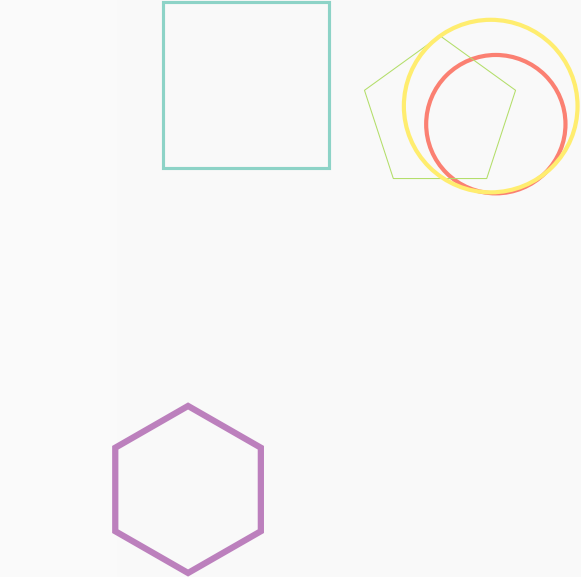[{"shape": "square", "thickness": 1.5, "radius": 0.72, "center": [0.423, 0.852]}, {"shape": "circle", "thickness": 2, "radius": 0.6, "center": [0.853, 0.784]}, {"shape": "pentagon", "thickness": 0.5, "radius": 0.68, "center": [0.757, 0.801]}, {"shape": "hexagon", "thickness": 3, "radius": 0.72, "center": [0.324, 0.152]}, {"shape": "circle", "thickness": 2, "radius": 0.75, "center": [0.844, 0.815]}]